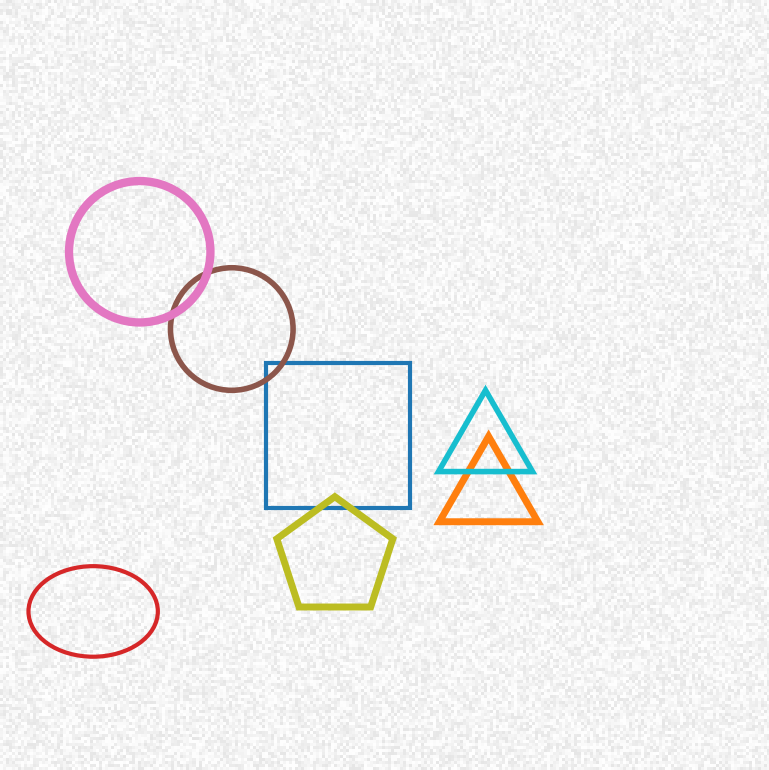[{"shape": "square", "thickness": 1.5, "radius": 0.47, "center": [0.439, 0.434]}, {"shape": "triangle", "thickness": 2.5, "radius": 0.37, "center": [0.635, 0.359]}, {"shape": "oval", "thickness": 1.5, "radius": 0.42, "center": [0.121, 0.206]}, {"shape": "circle", "thickness": 2, "radius": 0.4, "center": [0.301, 0.573]}, {"shape": "circle", "thickness": 3, "radius": 0.46, "center": [0.181, 0.673]}, {"shape": "pentagon", "thickness": 2.5, "radius": 0.4, "center": [0.435, 0.276]}, {"shape": "triangle", "thickness": 2, "radius": 0.35, "center": [0.631, 0.423]}]